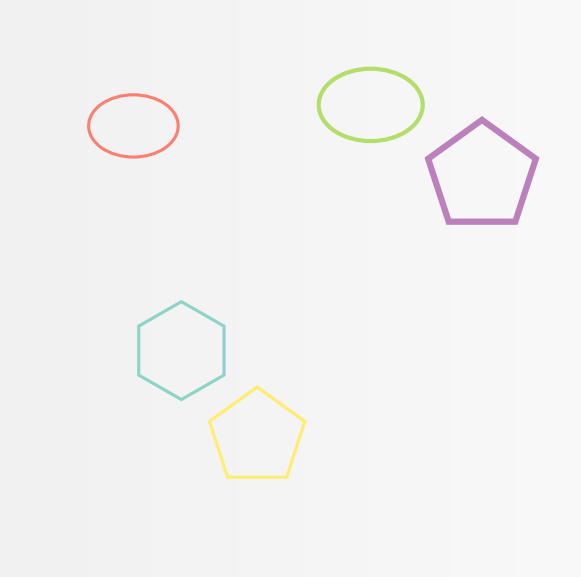[{"shape": "hexagon", "thickness": 1.5, "radius": 0.42, "center": [0.312, 0.392]}, {"shape": "oval", "thickness": 1.5, "radius": 0.39, "center": [0.23, 0.781]}, {"shape": "oval", "thickness": 2, "radius": 0.45, "center": [0.638, 0.817]}, {"shape": "pentagon", "thickness": 3, "radius": 0.49, "center": [0.829, 0.694]}, {"shape": "pentagon", "thickness": 1.5, "radius": 0.43, "center": [0.442, 0.243]}]